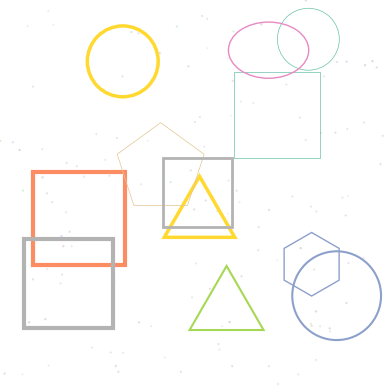[{"shape": "circle", "thickness": 0.5, "radius": 0.4, "center": [0.801, 0.898]}, {"shape": "square", "thickness": 0.5, "radius": 0.56, "center": [0.719, 0.701]}, {"shape": "square", "thickness": 3, "radius": 0.6, "center": [0.205, 0.433]}, {"shape": "circle", "thickness": 1.5, "radius": 0.58, "center": [0.874, 0.232]}, {"shape": "hexagon", "thickness": 1, "radius": 0.41, "center": [0.809, 0.314]}, {"shape": "oval", "thickness": 1, "radius": 0.52, "center": [0.698, 0.87]}, {"shape": "triangle", "thickness": 1.5, "radius": 0.55, "center": [0.589, 0.198]}, {"shape": "triangle", "thickness": 2.5, "radius": 0.53, "center": [0.518, 0.436]}, {"shape": "circle", "thickness": 2.5, "radius": 0.46, "center": [0.319, 0.841]}, {"shape": "pentagon", "thickness": 0.5, "radius": 0.59, "center": [0.417, 0.563]}, {"shape": "square", "thickness": 2, "radius": 0.45, "center": [0.513, 0.5]}, {"shape": "square", "thickness": 3, "radius": 0.58, "center": [0.178, 0.263]}]